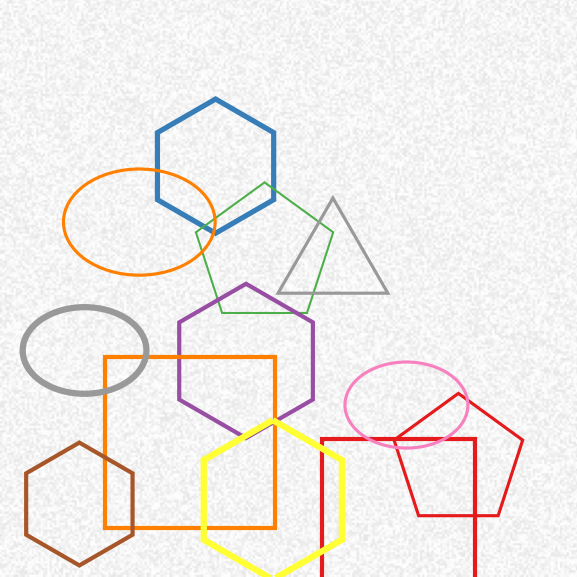[{"shape": "square", "thickness": 2, "radius": 0.66, "center": [0.69, 0.106]}, {"shape": "pentagon", "thickness": 1.5, "radius": 0.59, "center": [0.794, 0.201]}, {"shape": "hexagon", "thickness": 2.5, "radius": 0.58, "center": [0.373, 0.711]}, {"shape": "pentagon", "thickness": 1, "radius": 0.63, "center": [0.458, 0.558]}, {"shape": "hexagon", "thickness": 2, "radius": 0.67, "center": [0.426, 0.374]}, {"shape": "square", "thickness": 2, "radius": 0.74, "center": [0.329, 0.233]}, {"shape": "oval", "thickness": 1.5, "radius": 0.66, "center": [0.241, 0.615]}, {"shape": "hexagon", "thickness": 3, "radius": 0.69, "center": [0.472, 0.134]}, {"shape": "hexagon", "thickness": 2, "radius": 0.53, "center": [0.137, 0.126]}, {"shape": "oval", "thickness": 1.5, "radius": 0.53, "center": [0.704, 0.298]}, {"shape": "oval", "thickness": 3, "radius": 0.54, "center": [0.146, 0.392]}, {"shape": "triangle", "thickness": 1.5, "radius": 0.55, "center": [0.577, 0.546]}]